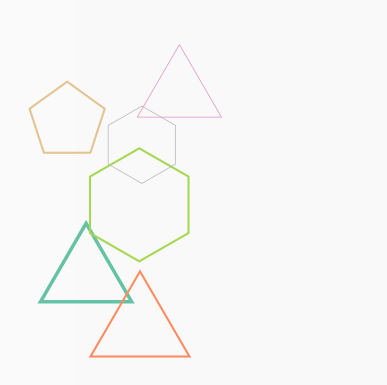[{"shape": "triangle", "thickness": 2.5, "radius": 0.68, "center": [0.222, 0.284]}, {"shape": "triangle", "thickness": 1.5, "radius": 0.74, "center": [0.361, 0.148]}, {"shape": "triangle", "thickness": 0.5, "radius": 0.63, "center": [0.463, 0.759]}, {"shape": "hexagon", "thickness": 1.5, "radius": 0.73, "center": [0.359, 0.468]}, {"shape": "pentagon", "thickness": 1.5, "radius": 0.51, "center": [0.173, 0.686]}, {"shape": "hexagon", "thickness": 0.5, "radius": 0.5, "center": [0.366, 0.624]}]